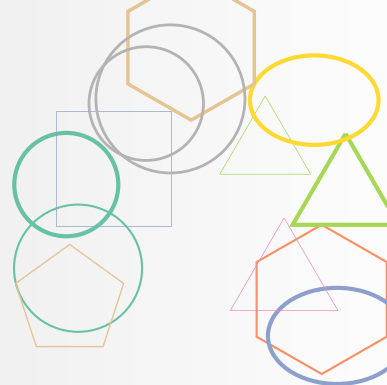[{"shape": "circle", "thickness": 3, "radius": 0.67, "center": [0.171, 0.521]}, {"shape": "circle", "thickness": 1.5, "radius": 0.83, "center": [0.201, 0.303]}, {"shape": "hexagon", "thickness": 1.5, "radius": 0.97, "center": [0.83, 0.222]}, {"shape": "oval", "thickness": 3, "radius": 0.89, "center": [0.87, 0.128]}, {"shape": "square", "thickness": 0.5, "radius": 0.74, "center": [0.292, 0.562]}, {"shape": "triangle", "thickness": 0.5, "radius": 0.8, "center": [0.733, 0.274]}, {"shape": "triangle", "thickness": 3, "radius": 0.79, "center": [0.892, 0.495]}, {"shape": "triangle", "thickness": 0.5, "radius": 0.68, "center": [0.684, 0.615]}, {"shape": "oval", "thickness": 3, "radius": 0.83, "center": [0.811, 0.74]}, {"shape": "pentagon", "thickness": 1, "radius": 0.73, "center": [0.18, 0.218]}, {"shape": "hexagon", "thickness": 2.5, "radius": 0.94, "center": [0.493, 0.876]}, {"shape": "circle", "thickness": 2, "radius": 0.96, "center": [0.44, 0.743]}, {"shape": "circle", "thickness": 2, "radius": 0.74, "center": [0.377, 0.731]}]